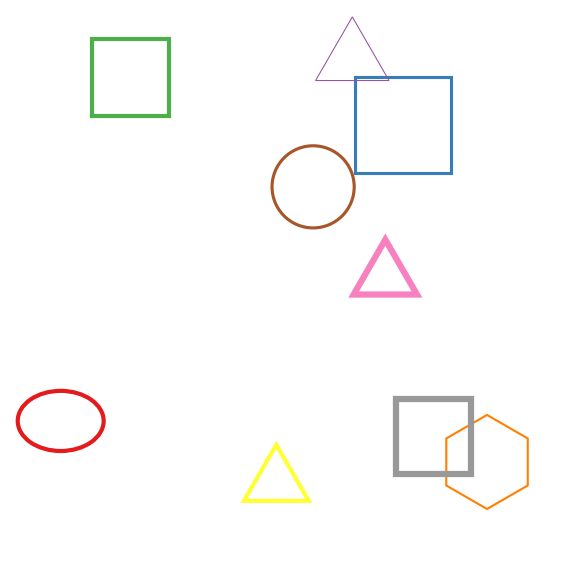[{"shape": "oval", "thickness": 2, "radius": 0.37, "center": [0.105, 0.27]}, {"shape": "square", "thickness": 1.5, "radius": 0.41, "center": [0.697, 0.782]}, {"shape": "square", "thickness": 2, "radius": 0.33, "center": [0.227, 0.864]}, {"shape": "triangle", "thickness": 0.5, "radius": 0.37, "center": [0.61, 0.896]}, {"shape": "hexagon", "thickness": 1, "radius": 0.41, "center": [0.843, 0.199]}, {"shape": "triangle", "thickness": 2, "radius": 0.32, "center": [0.478, 0.164]}, {"shape": "circle", "thickness": 1.5, "radius": 0.36, "center": [0.542, 0.676]}, {"shape": "triangle", "thickness": 3, "radius": 0.32, "center": [0.667, 0.521]}, {"shape": "square", "thickness": 3, "radius": 0.32, "center": [0.75, 0.243]}]